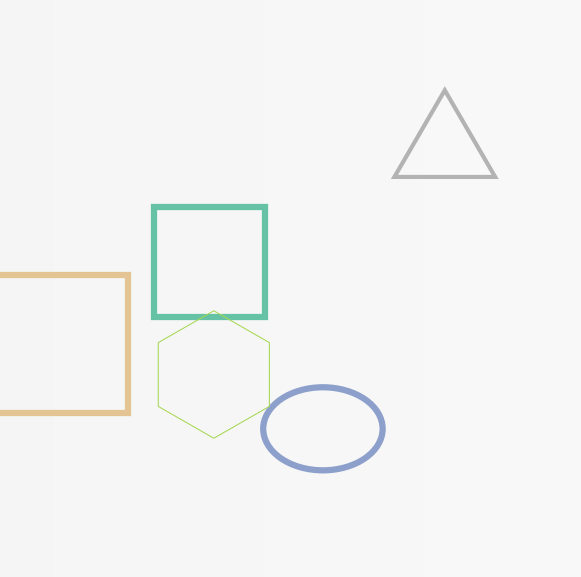[{"shape": "square", "thickness": 3, "radius": 0.48, "center": [0.361, 0.545]}, {"shape": "oval", "thickness": 3, "radius": 0.51, "center": [0.556, 0.257]}, {"shape": "hexagon", "thickness": 0.5, "radius": 0.55, "center": [0.368, 0.351]}, {"shape": "square", "thickness": 3, "radius": 0.6, "center": [0.101, 0.403]}, {"shape": "triangle", "thickness": 2, "radius": 0.5, "center": [0.765, 0.743]}]